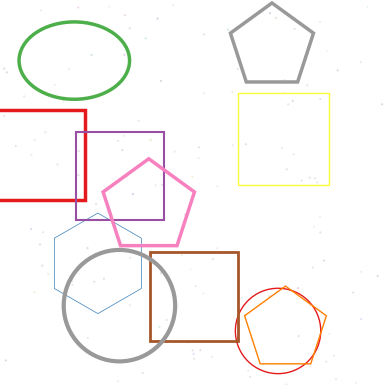[{"shape": "circle", "thickness": 1, "radius": 0.55, "center": [0.722, 0.14]}, {"shape": "square", "thickness": 2.5, "radius": 0.58, "center": [0.104, 0.598]}, {"shape": "hexagon", "thickness": 0.5, "radius": 0.65, "center": [0.254, 0.316]}, {"shape": "oval", "thickness": 2.5, "radius": 0.72, "center": [0.193, 0.843]}, {"shape": "square", "thickness": 1.5, "radius": 0.57, "center": [0.313, 0.542]}, {"shape": "pentagon", "thickness": 1, "radius": 0.56, "center": [0.741, 0.145]}, {"shape": "square", "thickness": 1, "radius": 0.6, "center": [0.736, 0.639]}, {"shape": "square", "thickness": 2, "radius": 0.57, "center": [0.503, 0.23]}, {"shape": "pentagon", "thickness": 2.5, "radius": 0.62, "center": [0.386, 0.463]}, {"shape": "circle", "thickness": 3, "radius": 0.72, "center": [0.31, 0.206]}, {"shape": "pentagon", "thickness": 2.5, "radius": 0.57, "center": [0.706, 0.879]}]